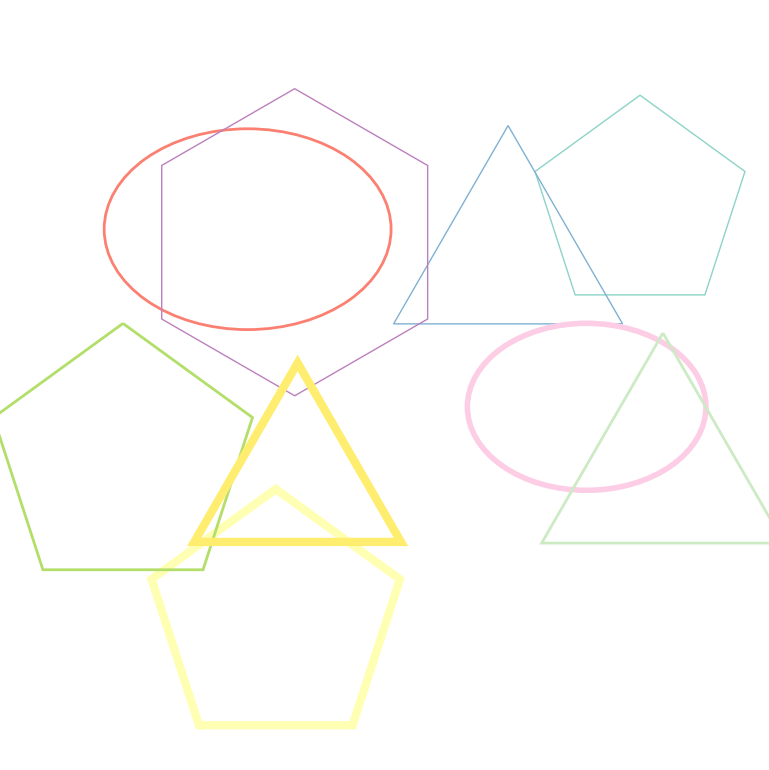[{"shape": "pentagon", "thickness": 0.5, "radius": 0.72, "center": [0.831, 0.733]}, {"shape": "pentagon", "thickness": 3, "radius": 0.85, "center": [0.358, 0.195]}, {"shape": "oval", "thickness": 1, "radius": 0.93, "center": [0.322, 0.702]}, {"shape": "triangle", "thickness": 0.5, "radius": 0.86, "center": [0.66, 0.665]}, {"shape": "pentagon", "thickness": 1, "radius": 0.88, "center": [0.16, 0.403]}, {"shape": "oval", "thickness": 2, "radius": 0.77, "center": [0.762, 0.472]}, {"shape": "hexagon", "thickness": 0.5, "radius": 1.0, "center": [0.383, 0.685]}, {"shape": "triangle", "thickness": 1, "radius": 0.91, "center": [0.861, 0.386]}, {"shape": "triangle", "thickness": 3, "radius": 0.77, "center": [0.387, 0.374]}]